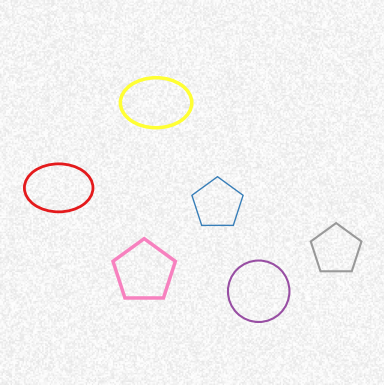[{"shape": "oval", "thickness": 2, "radius": 0.45, "center": [0.152, 0.512]}, {"shape": "pentagon", "thickness": 1, "radius": 0.35, "center": [0.565, 0.471]}, {"shape": "circle", "thickness": 1.5, "radius": 0.4, "center": [0.672, 0.243]}, {"shape": "oval", "thickness": 2.5, "radius": 0.46, "center": [0.405, 0.733]}, {"shape": "pentagon", "thickness": 2.5, "radius": 0.43, "center": [0.375, 0.295]}, {"shape": "pentagon", "thickness": 1.5, "radius": 0.35, "center": [0.873, 0.351]}]